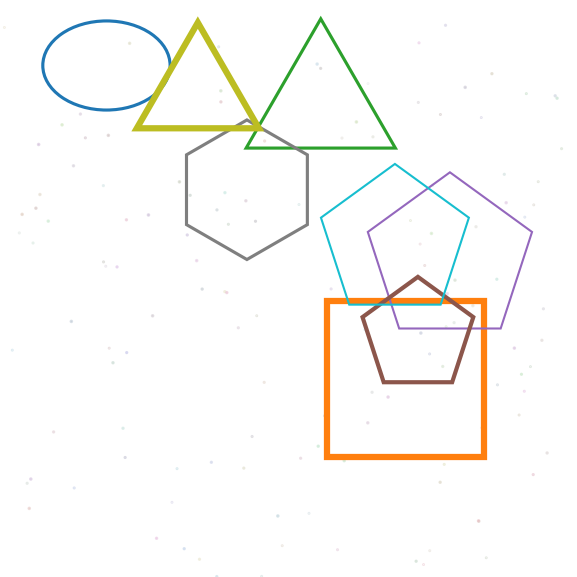[{"shape": "oval", "thickness": 1.5, "radius": 0.55, "center": [0.184, 0.886]}, {"shape": "square", "thickness": 3, "radius": 0.68, "center": [0.702, 0.342]}, {"shape": "triangle", "thickness": 1.5, "radius": 0.75, "center": [0.555, 0.817]}, {"shape": "pentagon", "thickness": 1, "radius": 0.75, "center": [0.779, 0.551]}, {"shape": "pentagon", "thickness": 2, "radius": 0.5, "center": [0.724, 0.419]}, {"shape": "hexagon", "thickness": 1.5, "radius": 0.6, "center": [0.428, 0.671]}, {"shape": "triangle", "thickness": 3, "radius": 0.61, "center": [0.343, 0.838]}, {"shape": "pentagon", "thickness": 1, "radius": 0.67, "center": [0.684, 0.581]}]